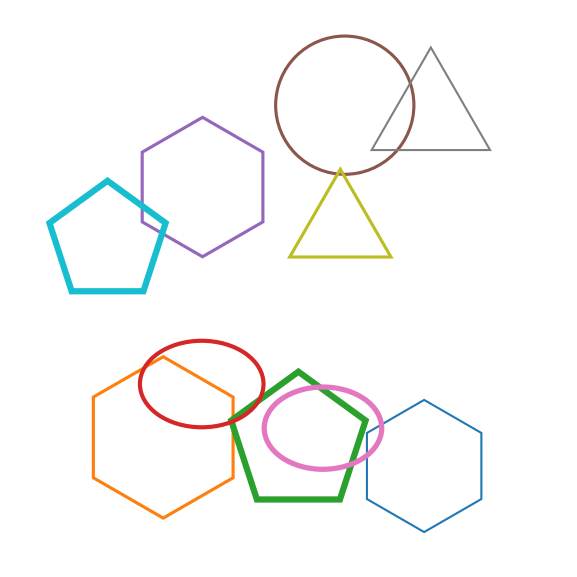[{"shape": "hexagon", "thickness": 1, "radius": 0.57, "center": [0.734, 0.192]}, {"shape": "hexagon", "thickness": 1.5, "radius": 0.7, "center": [0.283, 0.242]}, {"shape": "pentagon", "thickness": 3, "radius": 0.61, "center": [0.517, 0.233]}, {"shape": "oval", "thickness": 2, "radius": 0.54, "center": [0.349, 0.334]}, {"shape": "hexagon", "thickness": 1.5, "radius": 0.6, "center": [0.351, 0.675]}, {"shape": "circle", "thickness": 1.5, "radius": 0.6, "center": [0.597, 0.817]}, {"shape": "oval", "thickness": 2.5, "radius": 0.51, "center": [0.559, 0.258]}, {"shape": "triangle", "thickness": 1, "radius": 0.59, "center": [0.746, 0.799]}, {"shape": "triangle", "thickness": 1.5, "radius": 0.51, "center": [0.589, 0.605]}, {"shape": "pentagon", "thickness": 3, "radius": 0.53, "center": [0.186, 0.58]}]